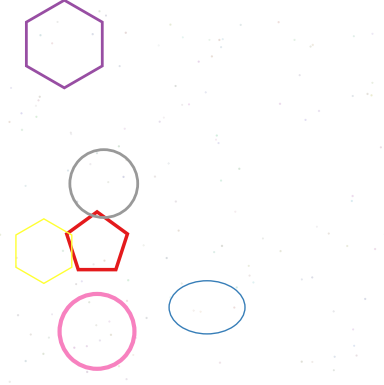[{"shape": "pentagon", "thickness": 2.5, "radius": 0.41, "center": [0.252, 0.367]}, {"shape": "oval", "thickness": 1, "radius": 0.49, "center": [0.538, 0.202]}, {"shape": "hexagon", "thickness": 2, "radius": 0.57, "center": [0.167, 0.886]}, {"shape": "hexagon", "thickness": 1, "radius": 0.42, "center": [0.114, 0.348]}, {"shape": "circle", "thickness": 3, "radius": 0.49, "center": [0.252, 0.139]}, {"shape": "circle", "thickness": 2, "radius": 0.44, "center": [0.27, 0.523]}]